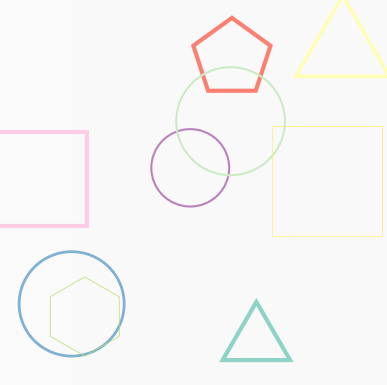[{"shape": "triangle", "thickness": 3, "radius": 0.5, "center": [0.662, 0.115]}, {"shape": "triangle", "thickness": 2.5, "radius": 0.7, "center": [0.884, 0.871]}, {"shape": "pentagon", "thickness": 3, "radius": 0.52, "center": [0.598, 0.849]}, {"shape": "circle", "thickness": 2, "radius": 0.68, "center": [0.185, 0.211]}, {"shape": "hexagon", "thickness": 0.5, "radius": 0.51, "center": [0.219, 0.178]}, {"shape": "square", "thickness": 3, "radius": 0.61, "center": [0.103, 0.534]}, {"shape": "circle", "thickness": 1.5, "radius": 0.5, "center": [0.491, 0.564]}, {"shape": "circle", "thickness": 1.5, "radius": 0.7, "center": [0.595, 0.685]}, {"shape": "square", "thickness": 0.5, "radius": 0.72, "center": [0.844, 0.531]}]